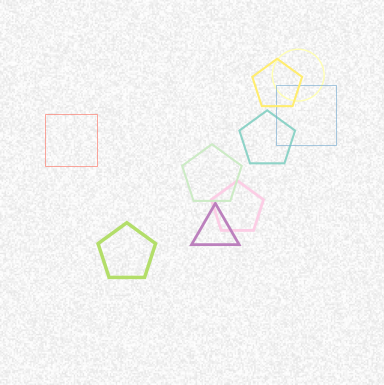[{"shape": "pentagon", "thickness": 1.5, "radius": 0.38, "center": [0.694, 0.637]}, {"shape": "circle", "thickness": 1, "radius": 0.34, "center": [0.775, 0.805]}, {"shape": "square", "thickness": 0.5, "radius": 0.34, "center": [0.183, 0.637]}, {"shape": "square", "thickness": 0.5, "radius": 0.39, "center": [0.795, 0.702]}, {"shape": "pentagon", "thickness": 2.5, "radius": 0.39, "center": [0.329, 0.343]}, {"shape": "pentagon", "thickness": 2, "radius": 0.36, "center": [0.617, 0.459]}, {"shape": "triangle", "thickness": 2, "radius": 0.36, "center": [0.559, 0.4]}, {"shape": "pentagon", "thickness": 1.5, "radius": 0.41, "center": [0.55, 0.544]}, {"shape": "pentagon", "thickness": 1.5, "radius": 0.34, "center": [0.72, 0.779]}]